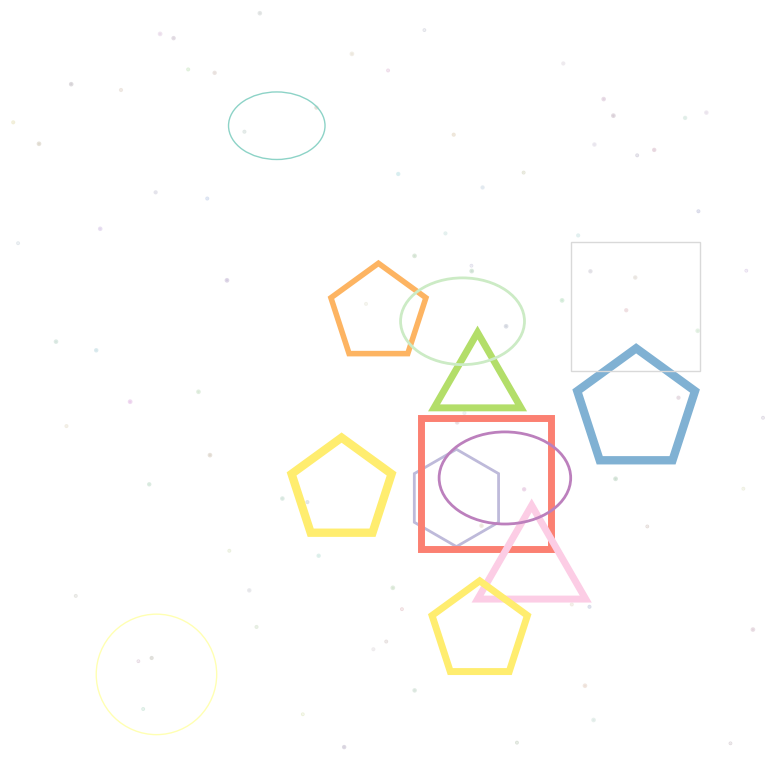[{"shape": "oval", "thickness": 0.5, "radius": 0.31, "center": [0.359, 0.837]}, {"shape": "circle", "thickness": 0.5, "radius": 0.39, "center": [0.203, 0.124]}, {"shape": "hexagon", "thickness": 1, "radius": 0.32, "center": [0.593, 0.353]}, {"shape": "square", "thickness": 2.5, "radius": 0.42, "center": [0.631, 0.372]}, {"shape": "pentagon", "thickness": 3, "radius": 0.4, "center": [0.826, 0.467]}, {"shape": "pentagon", "thickness": 2, "radius": 0.32, "center": [0.491, 0.593]}, {"shape": "triangle", "thickness": 2.5, "radius": 0.33, "center": [0.62, 0.503]}, {"shape": "triangle", "thickness": 2.5, "radius": 0.41, "center": [0.69, 0.263]}, {"shape": "square", "thickness": 0.5, "radius": 0.42, "center": [0.825, 0.602]}, {"shape": "oval", "thickness": 1, "radius": 0.43, "center": [0.656, 0.379]}, {"shape": "oval", "thickness": 1, "radius": 0.4, "center": [0.601, 0.583]}, {"shape": "pentagon", "thickness": 3, "radius": 0.34, "center": [0.444, 0.363]}, {"shape": "pentagon", "thickness": 2.5, "radius": 0.33, "center": [0.623, 0.181]}]